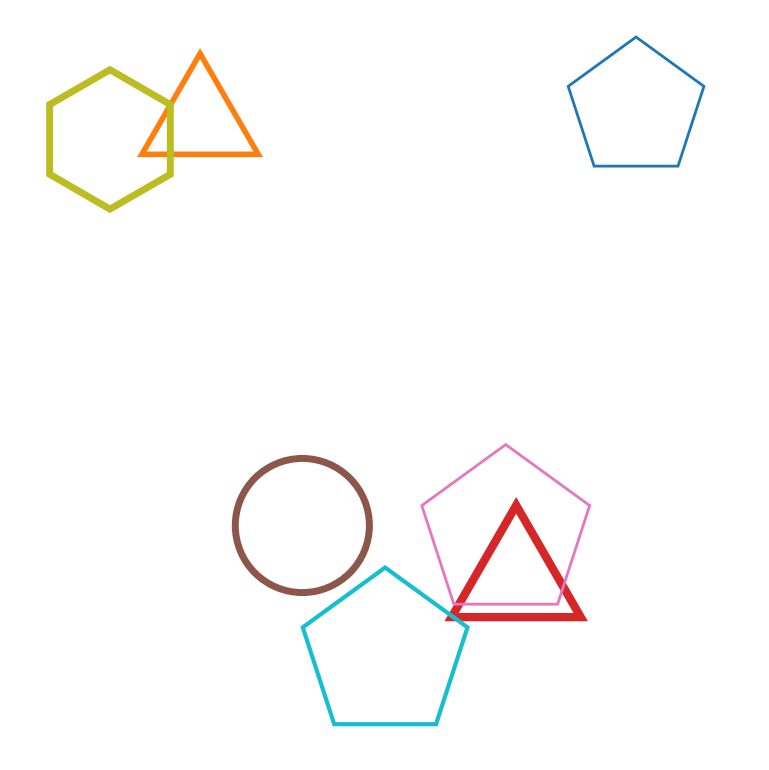[{"shape": "pentagon", "thickness": 1, "radius": 0.46, "center": [0.826, 0.859]}, {"shape": "triangle", "thickness": 2, "radius": 0.44, "center": [0.26, 0.843]}, {"shape": "triangle", "thickness": 3, "radius": 0.48, "center": [0.67, 0.247]}, {"shape": "circle", "thickness": 2.5, "radius": 0.44, "center": [0.393, 0.318]}, {"shape": "pentagon", "thickness": 1, "radius": 0.57, "center": [0.657, 0.308]}, {"shape": "hexagon", "thickness": 2.5, "radius": 0.45, "center": [0.143, 0.819]}, {"shape": "pentagon", "thickness": 1.5, "radius": 0.56, "center": [0.5, 0.15]}]